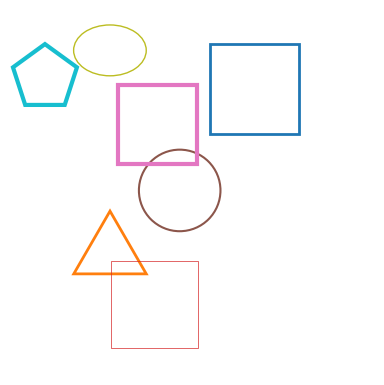[{"shape": "square", "thickness": 2, "radius": 0.58, "center": [0.662, 0.769]}, {"shape": "triangle", "thickness": 2, "radius": 0.54, "center": [0.286, 0.343]}, {"shape": "square", "thickness": 0.5, "radius": 0.57, "center": [0.401, 0.208]}, {"shape": "circle", "thickness": 1.5, "radius": 0.53, "center": [0.467, 0.505]}, {"shape": "square", "thickness": 3, "radius": 0.52, "center": [0.409, 0.676]}, {"shape": "oval", "thickness": 1, "radius": 0.47, "center": [0.286, 0.869]}, {"shape": "pentagon", "thickness": 3, "radius": 0.44, "center": [0.117, 0.798]}]